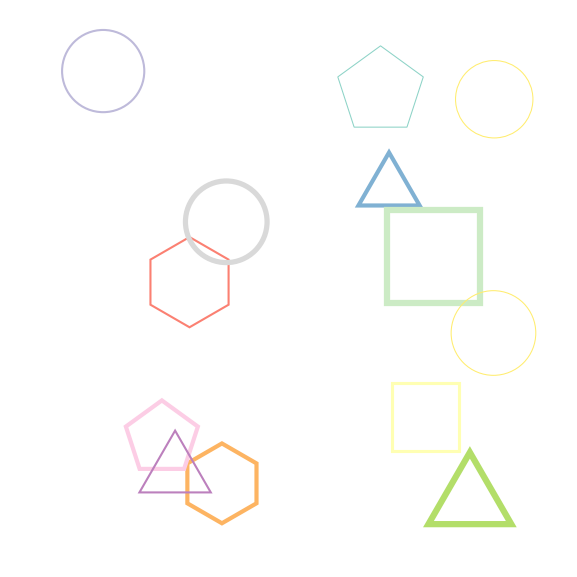[{"shape": "pentagon", "thickness": 0.5, "radius": 0.39, "center": [0.659, 0.842]}, {"shape": "square", "thickness": 1.5, "radius": 0.29, "center": [0.737, 0.277]}, {"shape": "circle", "thickness": 1, "radius": 0.36, "center": [0.179, 0.876]}, {"shape": "hexagon", "thickness": 1, "radius": 0.39, "center": [0.328, 0.511]}, {"shape": "triangle", "thickness": 2, "radius": 0.31, "center": [0.674, 0.674]}, {"shape": "hexagon", "thickness": 2, "radius": 0.35, "center": [0.384, 0.162]}, {"shape": "triangle", "thickness": 3, "radius": 0.41, "center": [0.814, 0.133]}, {"shape": "pentagon", "thickness": 2, "radius": 0.33, "center": [0.28, 0.24]}, {"shape": "circle", "thickness": 2.5, "radius": 0.35, "center": [0.392, 0.615]}, {"shape": "triangle", "thickness": 1, "radius": 0.36, "center": [0.303, 0.182]}, {"shape": "square", "thickness": 3, "radius": 0.4, "center": [0.751, 0.555]}, {"shape": "circle", "thickness": 0.5, "radius": 0.37, "center": [0.854, 0.423]}, {"shape": "circle", "thickness": 0.5, "radius": 0.33, "center": [0.856, 0.827]}]